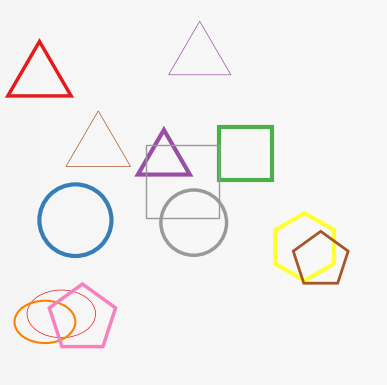[{"shape": "triangle", "thickness": 2.5, "radius": 0.47, "center": [0.102, 0.798]}, {"shape": "oval", "thickness": 0.5, "radius": 0.44, "center": [0.158, 0.185]}, {"shape": "circle", "thickness": 3, "radius": 0.47, "center": [0.195, 0.428]}, {"shape": "square", "thickness": 3, "radius": 0.34, "center": [0.633, 0.6]}, {"shape": "triangle", "thickness": 3, "radius": 0.39, "center": [0.423, 0.585]}, {"shape": "triangle", "thickness": 0.5, "radius": 0.46, "center": [0.515, 0.852]}, {"shape": "oval", "thickness": 1.5, "radius": 0.39, "center": [0.116, 0.164]}, {"shape": "hexagon", "thickness": 3, "radius": 0.44, "center": [0.786, 0.359]}, {"shape": "triangle", "thickness": 0.5, "radius": 0.48, "center": [0.254, 0.616]}, {"shape": "pentagon", "thickness": 2, "radius": 0.37, "center": [0.828, 0.325]}, {"shape": "pentagon", "thickness": 2.5, "radius": 0.45, "center": [0.213, 0.172]}, {"shape": "square", "thickness": 1, "radius": 0.47, "center": [0.47, 0.528]}, {"shape": "circle", "thickness": 2.5, "radius": 0.42, "center": [0.5, 0.422]}]